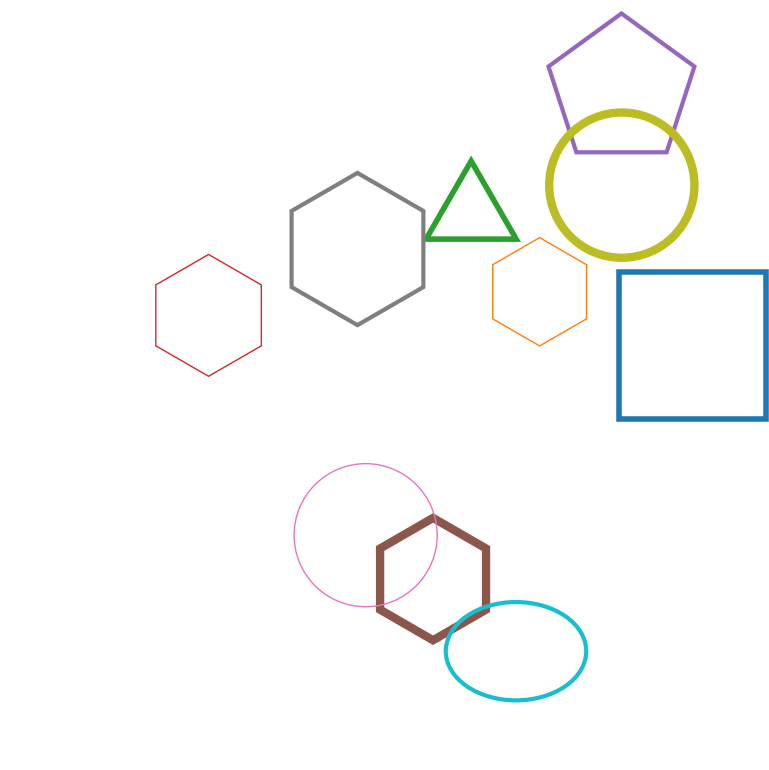[{"shape": "square", "thickness": 2, "radius": 0.48, "center": [0.9, 0.551]}, {"shape": "hexagon", "thickness": 0.5, "radius": 0.35, "center": [0.701, 0.621]}, {"shape": "triangle", "thickness": 2, "radius": 0.34, "center": [0.612, 0.723]}, {"shape": "hexagon", "thickness": 0.5, "radius": 0.4, "center": [0.271, 0.59]}, {"shape": "pentagon", "thickness": 1.5, "radius": 0.5, "center": [0.807, 0.883]}, {"shape": "hexagon", "thickness": 3, "radius": 0.4, "center": [0.562, 0.248]}, {"shape": "circle", "thickness": 0.5, "radius": 0.46, "center": [0.475, 0.305]}, {"shape": "hexagon", "thickness": 1.5, "radius": 0.49, "center": [0.464, 0.677]}, {"shape": "circle", "thickness": 3, "radius": 0.47, "center": [0.808, 0.76]}, {"shape": "oval", "thickness": 1.5, "radius": 0.46, "center": [0.67, 0.154]}]